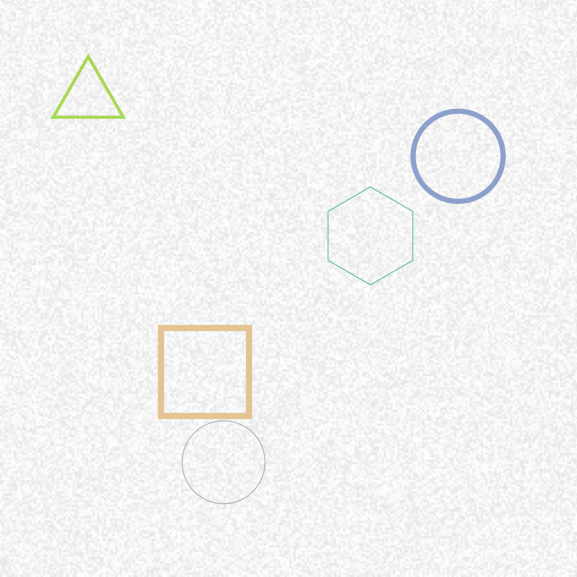[{"shape": "hexagon", "thickness": 0.5, "radius": 0.42, "center": [0.641, 0.591]}, {"shape": "circle", "thickness": 2.5, "radius": 0.39, "center": [0.793, 0.729]}, {"shape": "triangle", "thickness": 1.5, "radius": 0.35, "center": [0.153, 0.831]}, {"shape": "square", "thickness": 3, "radius": 0.38, "center": [0.354, 0.356]}, {"shape": "circle", "thickness": 0.5, "radius": 0.36, "center": [0.387, 0.199]}]